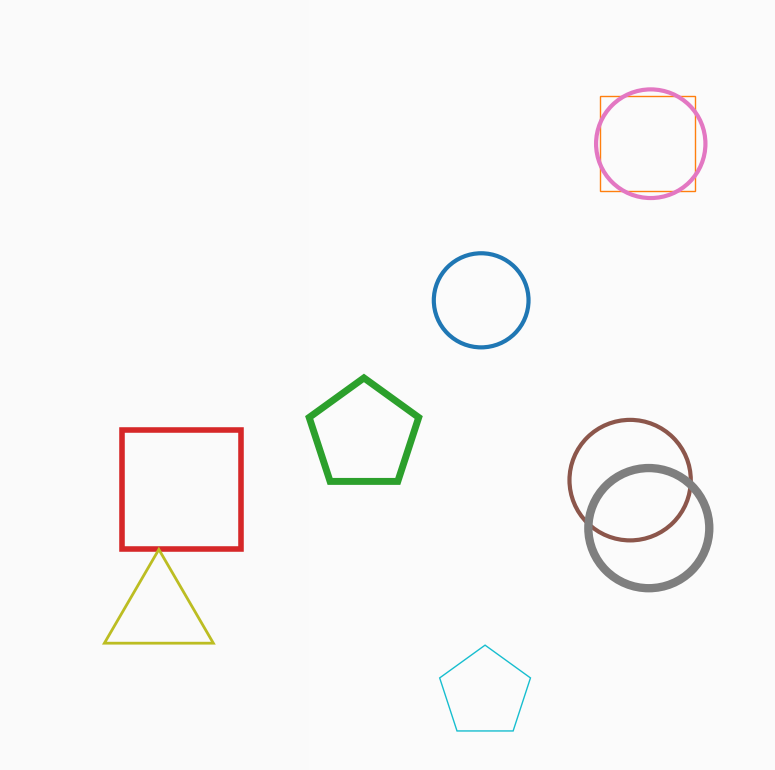[{"shape": "circle", "thickness": 1.5, "radius": 0.31, "center": [0.621, 0.61]}, {"shape": "square", "thickness": 0.5, "radius": 0.31, "center": [0.835, 0.814]}, {"shape": "pentagon", "thickness": 2.5, "radius": 0.37, "center": [0.47, 0.435]}, {"shape": "square", "thickness": 2, "radius": 0.38, "center": [0.234, 0.364]}, {"shape": "circle", "thickness": 1.5, "radius": 0.39, "center": [0.813, 0.376]}, {"shape": "circle", "thickness": 1.5, "radius": 0.35, "center": [0.84, 0.813]}, {"shape": "circle", "thickness": 3, "radius": 0.39, "center": [0.837, 0.314]}, {"shape": "triangle", "thickness": 1, "radius": 0.41, "center": [0.205, 0.205]}, {"shape": "pentagon", "thickness": 0.5, "radius": 0.31, "center": [0.626, 0.101]}]